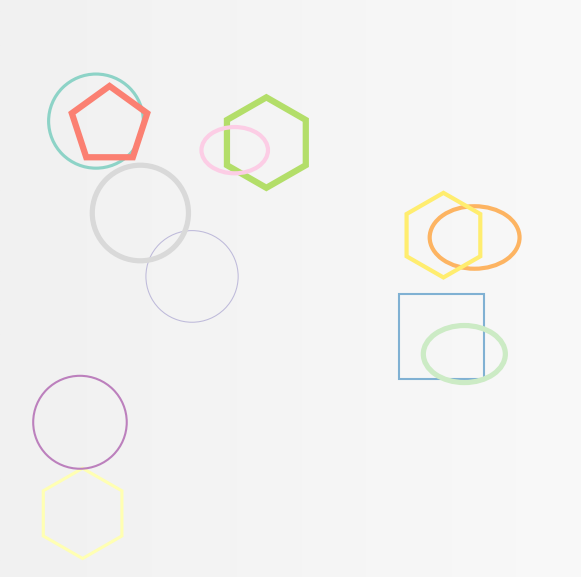[{"shape": "circle", "thickness": 1.5, "radius": 0.41, "center": [0.165, 0.789]}, {"shape": "hexagon", "thickness": 1.5, "radius": 0.39, "center": [0.142, 0.11]}, {"shape": "circle", "thickness": 0.5, "radius": 0.4, "center": [0.33, 0.52]}, {"shape": "pentagon", "thickness": 3, "radius": 0.34, "center": [0.188, 0.782]}, {"shape": "square", "thickness": 1, "radius": 0.36, "center": [0.76, 0.416]}, {"shape": "oval", "thickness": 2, "radius": 0.39, "center": [0.817, 0.588]}, {"shape": "hexagon", "thickness": 3, "radius": 0.39, "center": [0.458, 0.752]}, {"shape": "oval", "thickness": 2, "radius": 0.29, "center": [0.404, 0.739]}, {"shape": "circle", "thickness": 2.5, "radius": 0.41, "center": [0.242, 0.63]}, {"shape": "circle", "thickness": 1, "radius": 0.4, "center": [0.138, 0.268]}, {"shape": "oval", "thickness": 2.5, "radius": 0.35, "center": [0.799, 0.386]}, {"shape": "hexagon", "thickness": 2, "radius": 0.37, "center": [0.763, 0.592]}]